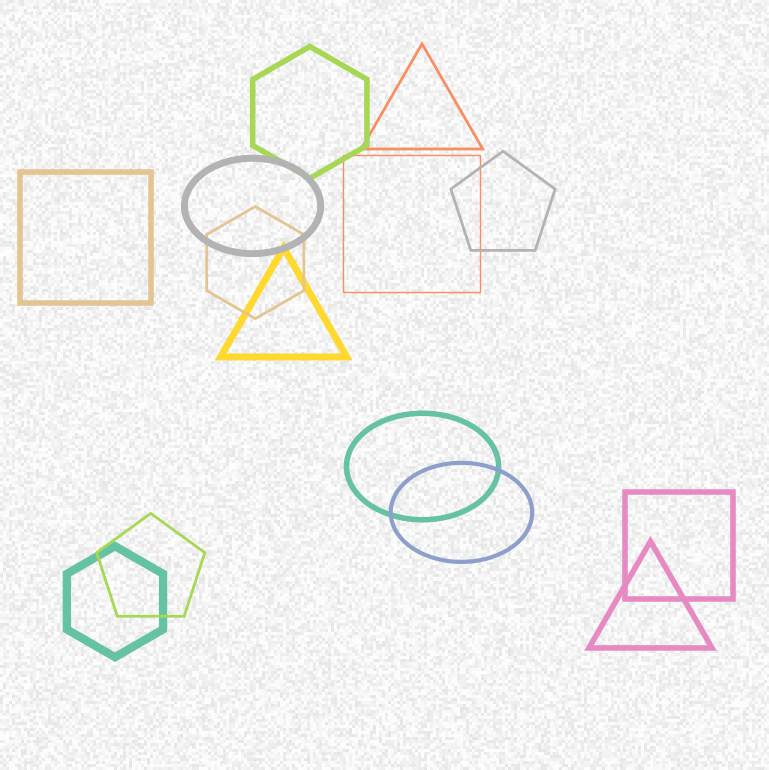[{"shape": "oval", "thickness": 2, "radius": 0.49, "center": [0.549, 0.394]}, {"shape": "hexagon", "thickness": 3, "radius": 0.36, "center": [0.149, 0.219]}, {"shape": "triangle", "thickness": 1, "radius": 0.46, "center": [0.548, 0.852]}, {"shape": "square", "thickness": 0.5, "radius": 0.45, "center": [0.534, 0.71]}, {"shape": "oval", "thickness": 1.5, "radius": 0.46, "center": [0.599, 0.335]}, {"shape": "triangle", "thickness": 2, "radius": 0.46, "center": [0.845, 0.205]}, {"shape": "square", "thickness": 2, "radius": 0.35, "center": [0.882, 0.291]}, {"shape": "pentagon", "thickness": 1, "radius": 0.37, "center": [0.196, 0.259]}, {"shape": "hexagon", "thickness": 2, "radius": 0.43, "center": [0.402, 0.854]}, {"shape": "triangle", "thickness": 2.5, "radius": 0.47, "center": [0.368, 0.584]}, {"shape": "hexagon", "thickness": 1, "radius": 0.36, "center": [0.332, 0.659]}, {"shape": "square", "thickness": 2, "radius": 0.42, "center": [0.111, 0.691]}, {"shape": "pentagon", "thickness": 1, "radius": 0.36, "center": [0.653, 0.732]}, {"shape": "oval", "thickness": 2.5, "radius": 0.44, "center": [0.328, 0.733]}]